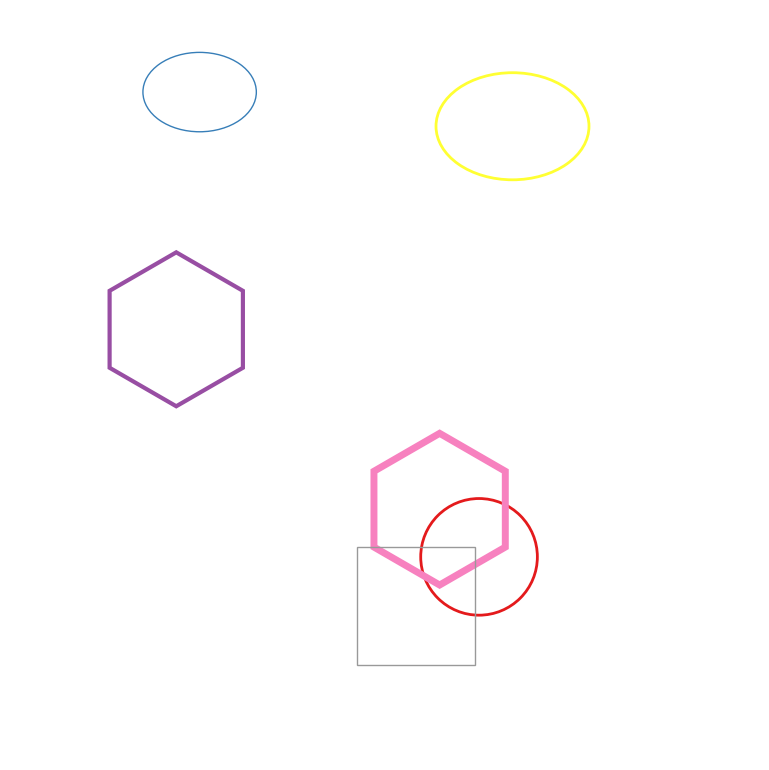[{"shape": "circle", "thickness": 1, "radius": 0.38, "center": [0.622, 0.277]}, {"shape": "oval", "thickness": 0.5, "radius": 0.37, "center": [0.259, 0.88]}, {"shape": "hexagon", "thickness": 1.5, "radius": 0.5, "center": [0.229, 0.572]}, {"shape": "oval", "thickness": 1, "radius": 0.5, "center": [0.666, 0.836]}, {"shape": "hexagon", "thickness": 2.5, "radius": 0.49, "center": [0.571, 0.339]}, {"shape": "square", "thickness": 0.5, "radius": 0.38, "center": [0.54, 0.213]}]